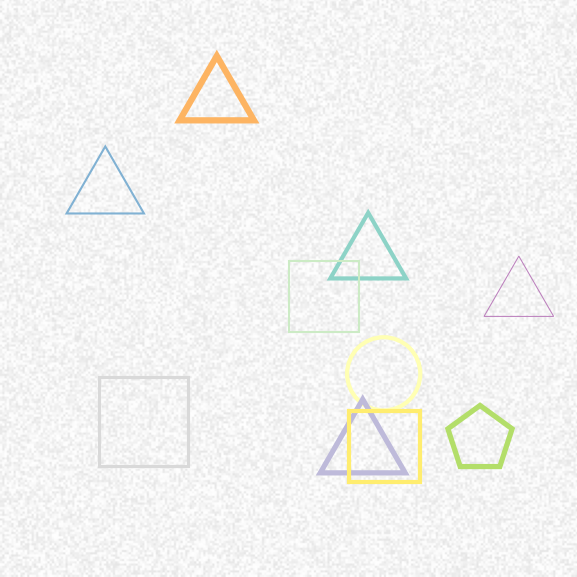[{"shape": "triangle", "thickness": 2, "radius": 0.38, "center": [0.638, 0.555]}, {"shape": "circle", "thickness": 2, "radius": 0.32, "center": [0.664, 0.352]}, {"shape": "triangle", "thickness": 2.5, "radius": 0.42, "center": [0.628, 0.223]}, {"shape": "triangle", "thickness": 1, "radius": 0.39, "center": [0.182, 0.668]}, {"shape": "triangle", "thickness": 3, "radius": 0.37, "center": [0.375, 0.828]}, {"shape": "pentagon", "thickness": 2.5, "radius": 0.29, "center": [0.831, 0.239]}, {"shape": "square", "thickness": 1.5, "radius": 0.38, "center": [0.248, 0.269]}, {"shape": "triangle", "thickness": 0.5, "radius": 0.35, "center": [0.898, 0.486]}, {"shape": "square", "thickness": 1, "radius": 0.31, "center": [0.561, 0.486]}, {"shape": "square", "thickness": 2, "radius": 0.31, "center": [0.666, 0.225]}]